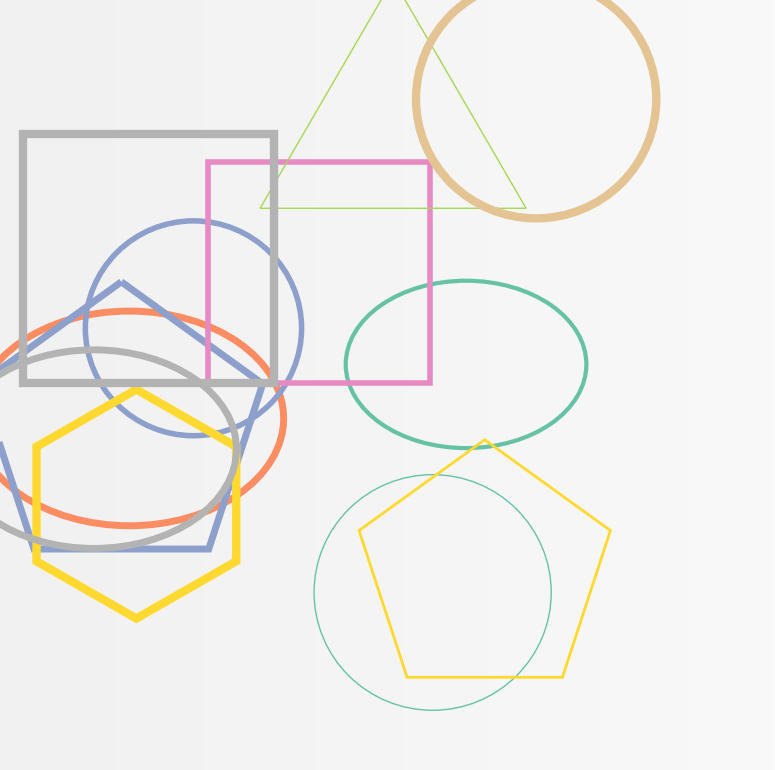[{"shape": "circle", "thickness": 0.5, "radius": 0.77, "center": [0.558, 0.231]}, {"shape": "oval", "thickness": 1.5, "radius": 0.78, "center": [0.601, 0.527]}, {"shape": "oval", "thickness": 2.5, "radius": 1.0, "center": [0.167, 0.457]}, {"shape": "pentagon", "thickness": 2.5, "radius": 0.96, "center": [0.157, 0.442]}, {"shape": "circle", "thickness": 2, "radius": 0.7, "center": [0.25, 0.574]}, {"shape": "square", "thickness": 2, "radius": 0.72, "center": [0.412, 0.646]}, {"shape": "triangle", "thickness": 0.5, "radius": 0.99, "center": [0.507, 0.829]}, {"shape": "pentagon", "thickness": 1, "radius": 0.85, "center": [0.625, 0.258]}, {"shape": "hexagon", "thickness": 3, "radius": 0.74, "center": [0.176, 0.345]}, {"shape": "circle", "thickness": 3, "radius": 0.78, "center": [0.692, 0.871]}, {"shape": "oval", "thickness": 2.5, "radius": 0.92, "center": [0.121, 0.417]}, {"shape": "square", "thickness": 3, "radius": 0.81, "center": [0.191, 0.664]}]